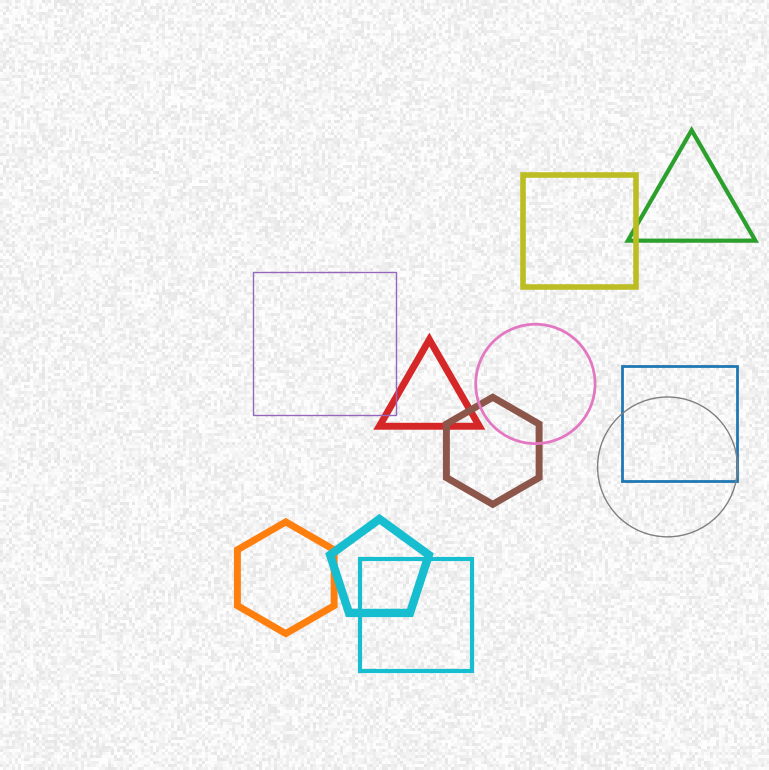[{"shape": "square", "thickness": 1, "radius": 0.37, "center": [0.883, 0.45]}, {"shape": "hexagon", "thickness": 2.5, "radius": 0.36, "center": [0.371, 0.25]}, {"shape": "triangle", "thickness": 1.5, "radius": 0.48, "center": [0.898, 0.735]}, {"shape": "triangle", "thickness": 2.5, "radius": 0.38, "center": [0.558, 0.484]}, {"shape": "square", "thickness": 0.5, "radius": 0.47, "center": [0.421, 0.554]}, {"shape": "hexagon", "thickness": 2.5, "radius": 0.35, "center": [0.64, 0.415]}, {"shape": "circle", "thickness": 1, "radius": 0.39, "center": [0.695, 0.501]}, {"shape": "circle", "thickness": 0.5, "radius": 0.45, "center": [0.867, 0.394]}, {"shape": "square", "thickness": 2, "radius": 0.37, "center": [0.753, 0.7]}, {"shape": "pentagon", "thickness": 3, "radius": 0.34, "center": [0.493, 0.259]}, {"shape": "square", "thickness": 1.5, "radius": 0.37, "center": [0.54, 0.201]}]